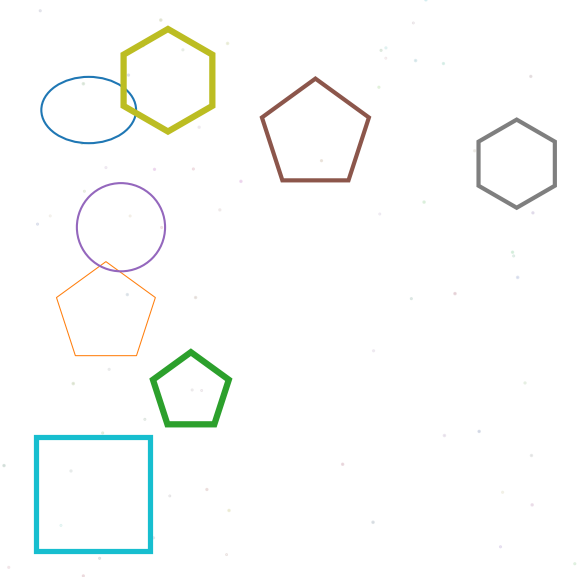[{"shape": "oval", "thickness": 1, "radius": 0.41, "center": [0.154, 0.809]}, {"shape": "pentagon", "thickness": 0.5, "radius": 0.45, "center": [0.183, 0.456]}, {"shape": "pentagon", "thickness": 3, "radius": 0.35, "center": [0.331, 0.32]}, {"shape": "circle", "thickness": 1, "radius": 0.38, "center": [0.209, 0.606]}, {"shape": "pentagon", "thickness": 2, "radius": 0.49, "center": [0.546, 0.766]}, {"shape": "hexagon", "thickness": 2, "radius": 0.38, "center": [0.895, 0.716]}, {"shape": "hexagon", "thickness": 3, "radius": 0.44, "center": [0.291, 0.86]}, {"shape": "square", "thickness": 2.5, "radius": 0.49, "center": [0.161, 0.143]}]